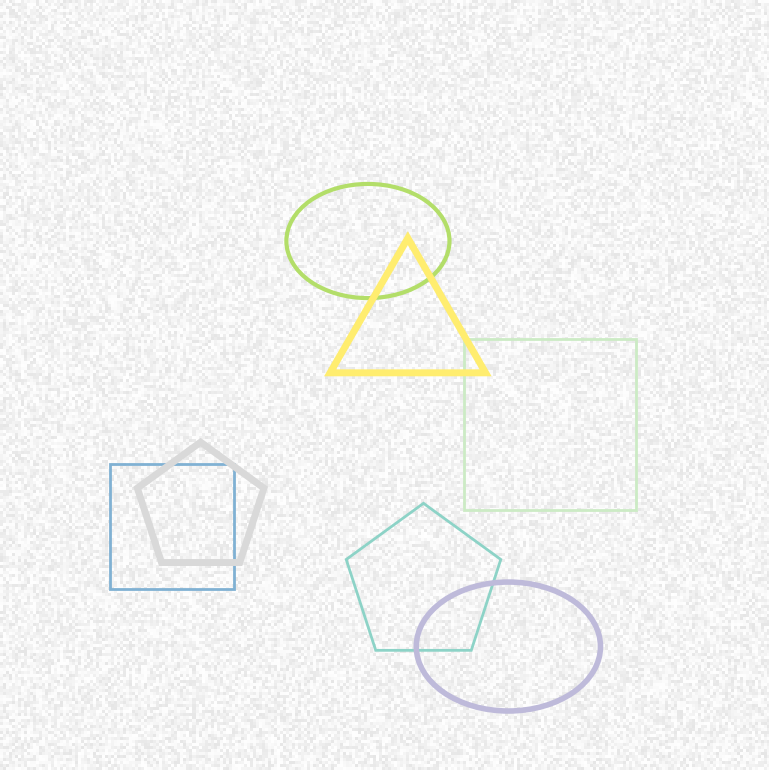[{"shape": "pentagon", "thickness": 1, "radius": 0.53, "center": [0.55, 0.241]}, {"shape": "oval", "thickness": 2, "radius": 0.6, "center": [0.66, 0.16]}, {"shape": "square", "thickness": 1, "radius": 0.4, "center": [0.223, 0.316]}, {"shape": "oval", "thickness": 1.5, "radius": 0.53, "center": [0.478, 0.687]}, {"shape": "pentagon", "thickness": 2.5, "radius": 0.43, "center": [0.261, 0.339]}, {"shape": "square", "thickness": 1, "radius": 0.56, "center": [0.714, 0.449]}, {"shape": "triangle", "thickness": 2.5, "radius": 0.58, "center": [0.53, 0.574]}]